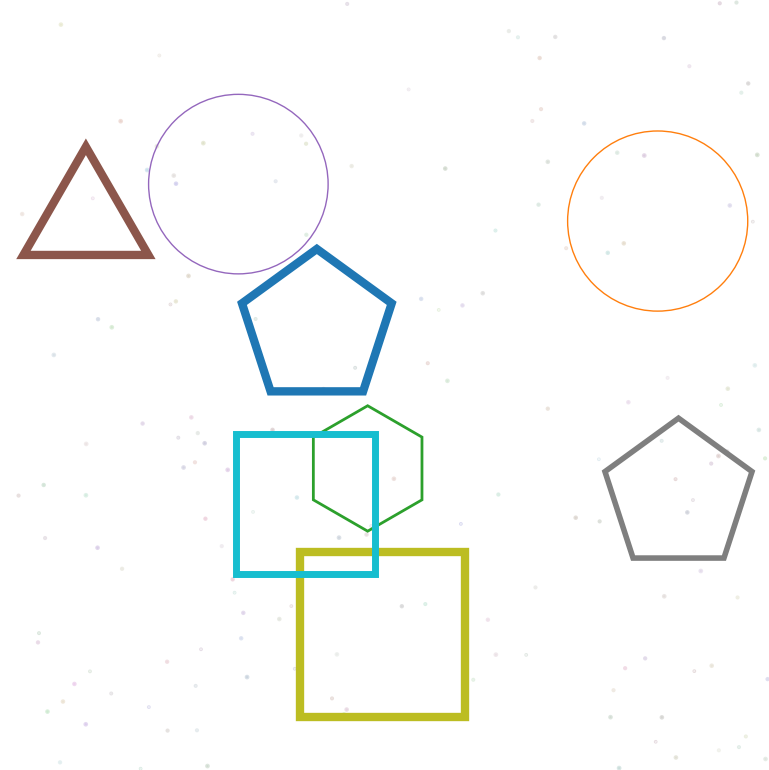[{"shape": "pentagon", "thickness": 3, "radius": 0.51, "center": [0.411, 0.574]}, {"shape": "circle", "thickness": 0.5, "radius": 0.58, "center": [0.854, 0.713]}, {"shape": "hexagon", "thickness": 1, "radius": 0.41, "center": [0.477, 0.392]}, {"shape": "circle", "thickness": 0.5, "radius": 0.58, "center": [0.31, 0.761]}, {"shape": "triangle", "thickness": 3, "radius": 0.47, "center": [0.112, 0.716]}, {"shape": "pentagon", "thickness": 2, "radius": 0.5, "center": [0.881, 0.356]}, {"shape": "square", "thickness": 3, "radius": 0.54, "center": [0.497, 0.176]}, {"shape": "square", "thickness": 2.5, "radius": 0.45, "center": [0.397, 0.345]}]